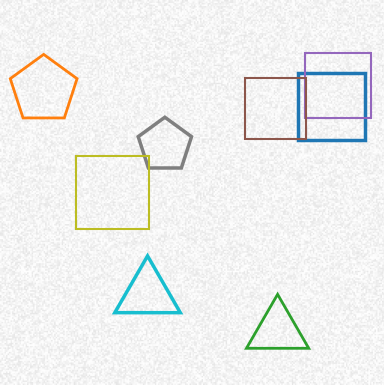[{"shape": "square", "thickness": 2.5, "radius": 0.44, "center": [0.861, 0.723]}, {"shape": "pentagon", "thickness": 2, "radius": 0.46, "center": [0.113, 0.767]}, {"shape": "triangle", "thickness": 2, "radius": 0.47, "center": [0.721, 0.142]}, {"shape": "square", "thickness": 1.5, "radius": 0.42, "center": [0.878, 0.778]}, {"shape": "square", "thickness": 1.5, "radius": 0.4, "center": [0.715, 0.719]}, {"shape": "pentagon", "thickness": 2.5, "radius": 0.36, "center": [0.428, 0.623]}, {"shape": "square", "thickness": 1.5, "radius": 0.47, "center": [0.291, 0.5]}, {"shape": "triangle", "thickness": 2.5, "radius": 0.49, "center": [0.383, 0.237]}]